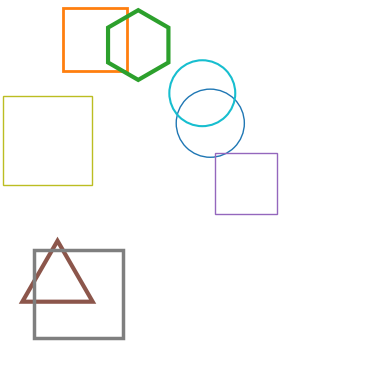[{"shape": "circle", "thickness": 1, "radius": 0.44, "center": [0.546, 0.68]}, {"shape": "square", "thickness": 2, "radius": 0.41, "center": [0.247, 0.897]}, {"shape": "hexagon", "thickness": 3, "radius": 0.45, "center": [0.359, 0.883]}, {"shape": "square", "thickness": 1, "radius": 0.4, "center": [0.638, 0.523]}, {"shape": "triangle", "thickness": 3, "radius": 0.53, "center": [0.149, 0.269]}, {"shape": "square", "thickness": 2.5, "radius": 0.58, "center": [0.203, 0.236]}, {"shape": "square", "thickness": 1, "radius": 0.57, "center": [0.123, 0.635]}, {"shape": "circle", "thickness": 1.5, "radius": 0.43, "center": [0.525, 0.758]}]